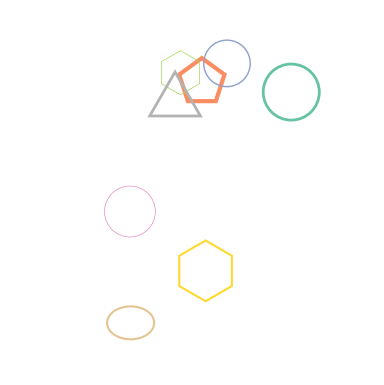[{"shape": "circle", "thickness": 2, "radius": 0.36, "center": [0.757, 0.761]}, {"shape": "pentagon", "thickness": 3, "radius": 0.31, "center": [0.524, 0.787]}, {"shape": "circle", "thickness": 1, "radius": 0.3, "center": [0.59, 0.835]}, {"shape": "circle", "thickness": 0.5, "radius": 0.33, "center": [0.337, 0.451]}, {"shape": "hexagon", "thickness": 0.5, "radius": 0.29, "center": [0.469, 0.811]}, {"shape": "hexagon", "thickness": 1.5, "radius": 0.39, "center": [0.534, 0.296]}, {"shape": "oval", "thickness": 1.5, "radius": 0.31, "center": [0.339, 0.161]}, {"shape": "triangle", "thickness": 2, "radius": 0.38, "center": [0.455, 0.737]}]